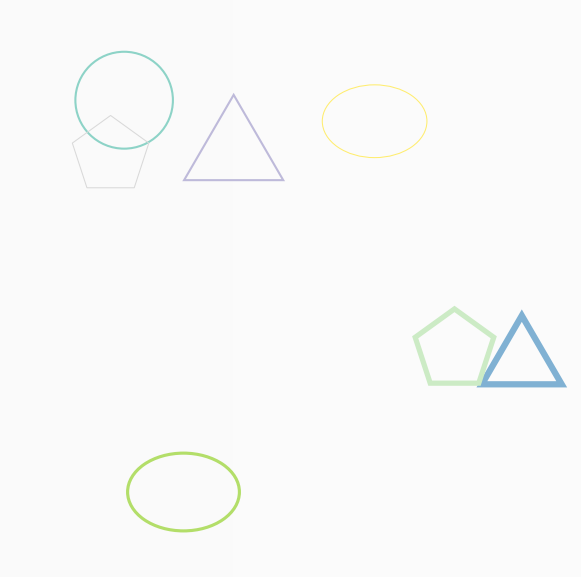[{"shape": "circle", "thickness": 1, "radius": 0.42, "center": [0.214, 0.826]}, {"shape": "triangle", "thickness": 1, "radius": 0.49, "center": [0.402, 0.736]}, {"shape": "triangle", "thickness": 3, "radius": 0.4, "center": [0.898, 0.373]}, {"shape": "oval", "thickness": 1.5, "radius": 0.48, "center": [0.316, 0.147]}, {"shape": "pentagon", "thickness": 0.5, "radius": 0.35, "center": [0.19, 0.73]}, {"shape": "pentagon", "thickness": 2.5, "radius": 0.36, "center": [0.782, 0.393]}, {"shape": "oval", "thickness": 0.5, "radius": 0.45, "center": [0.644, 0.789]}]